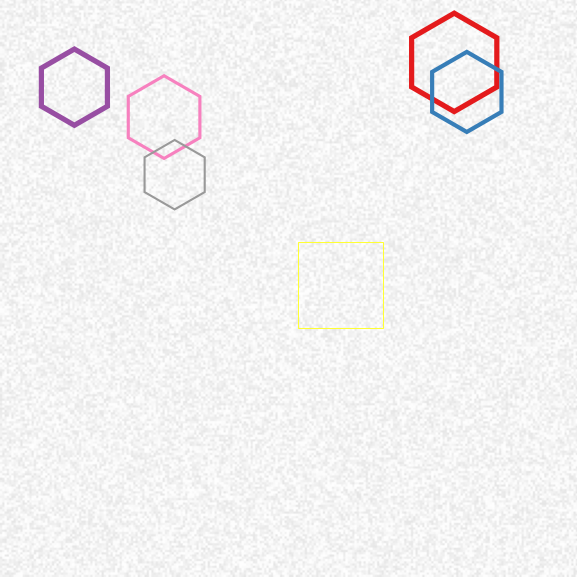[{"shape": "hexagon", "thickness": 2.5, "radius": 0.43, "center": [0.787, 0.891]}, {"shape": "hexagon", "thickness": 2, "radius": 0.35, "center": [0.808, 0.84]}, {"shape": "hexagon", "thickness": 2.5, "radius": 0.33, "center": [0.129, 0.848]}, {"shape": "square", "thickness": 0.5, "radius": 0.37, "center": [0.59, 0.506]}, {"shape": "hexagon", "thickness": 1.5, "radius": 0.36, "center": [0.284, 0.796]}, {"shape": "hexagon", "thickness": 1, "radius": 0.3, "center": [0.302, 0.697]}]